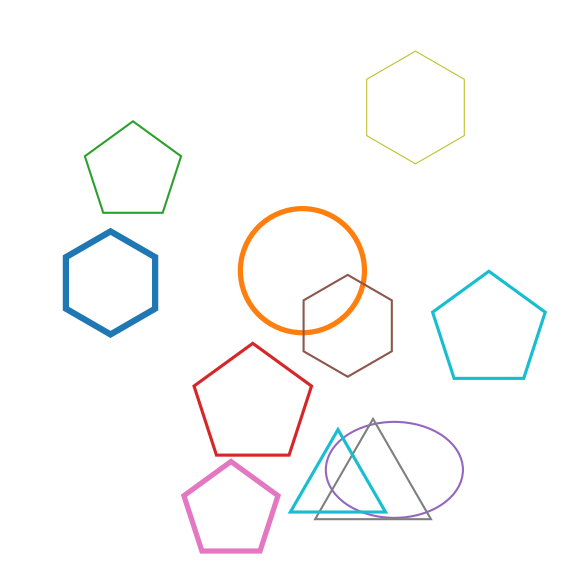[{"shape": "hexagon", "thickness": 3, "radius": 0.45, "center": [0.191, 0.509]}, {"shape": "circle", "thickness": 2.5, "radius": 0.54, "center": [0.524, 0.53]}, {"shape": "pentagon", "thickness": 1, "radius": 0.44, "center": [0.23, 0.702]}, {"shape": "pentagon", "thickness": 1.5, "radius": 0.53, "center": [0.438, 0.298]}, {"shape": "oval", "thickness": 1, "radius": 0.59, "center": [0.683, 0.186]}, {"shape": "hexagon", "thickness": 1, "radius": 0.44, "center": [0.602, 0.435]}, {"shape": "pentagon", "thickness": 2.5, "radius": 0.43, "center": [0.4, 0.114]}, {"shape": "triangle", "thickness": 1, "radius": 0.58, "center": [0.646, 0.158]}, {"shape": "hexagon", "thickness": 0.5, "radius": 0.49, "center": [0.719, 0.813]}, {"shape": "triangle", "thickness": 1.5, "radius": 0.48, "center": [0.585, 0.16]}, {"shape": "pentagon", "thickness": 1.5, "radius": 0.51, "center": [0.847, 0.427]}]